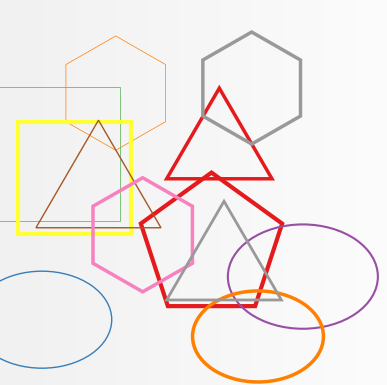[{"shape": "pentagon", "thickness": 3, "radius": 0.96, "center": [0.546, 0.36]}, {"shape": "triangle", "thickness": 2.5, "radius": 0.78, "center": [0.566, 0.614]}, {"shape": "oval", "thickness": 1, "radius": 0.9, "center": [0.108, 0.17]}, {"shape": "square", "thickness": 0.5, "radius": 0.87, "center": [0.136, 0.6]}, {"shape": "oval", "thickness": 1.5, "radius": 0.97, "center": [0.782, 0.282]}, {"shape": "oval", "thickness": 2.5, "radius": 0.84, "center": [0.666, 0.126]}, {"shape": "hexagon", "thickness": 0.5, "radius": 0.74, "center": [0.299, 0.758]}, {"shape": "square", "thickness": 3, "radius": 0.73, "center": [0.193, 0.538]}, {"shape": "triangle", "thickness": 1, "radius": 0.93, "center": [0.254, 0.502]}, {"shape": "hexagon", "thickness": 2.5, "radius": 0.74, "center": [0.368, 0.39]}, {"shape": "triangle", "thickness": 2, "radius": 0.85, "center": [0.578, 0.306]}, {"shape": "hexagon", "thickness": 2.5, "radius": 0.73, "center": [0.649, 0.771]}]